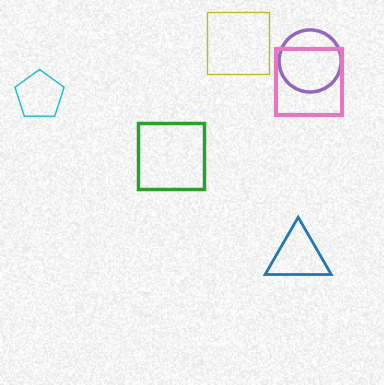[{"shape": "triangle", "thickness": 2, "radius": 0.5, "center": [0.775, 0.337]}, {"shape": "square", "thickness": 2.5, "radius": 0.43, "center": [0.445, 0.596]}, {"shape": "circle", "thickness": 2.5, "radius": 0.4, "center": [0.805, 0.842]}, {"shape": "square", "thickness": 3, "radius": 0.43, "center": [0.802, 0.787]}, {"shape": "square", "thickness": 1, "radius": 0.4, "center": [0.619, 0.889]}, {"shape": "pentagon", "thickness": 1, "radius": 0.34, "center": [0.103, 0.753]}]